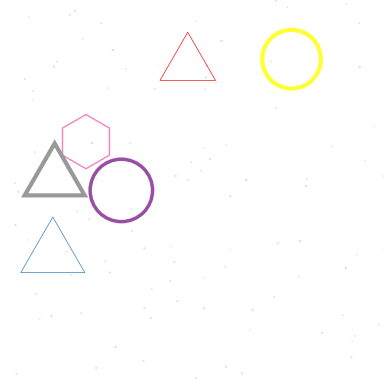[{"shape": "triangle", "thickness": 0.5, "radius": 0.42, "center": [0.488, 0.833]}, {"shape": "triangle", "thickness": 0.5, "radius": 0.48, "center": [0.137, 0.34]}, {"shape": "circle", "thickness": 2.5, "radius": 0.41, "center": [0.315, 0.505]}, {"shape": "circle", "thickness": 3, "radius": 0.38, "center": [0.757, 0.846]}, {"shape": "hexagon", "thickness": 1, "radius": 0.35, "center": [0.223, 0.632]}, {"shape": "triangle", "thickness": 3, "radius": 0.45, "center": [0.142, 0.538]}]